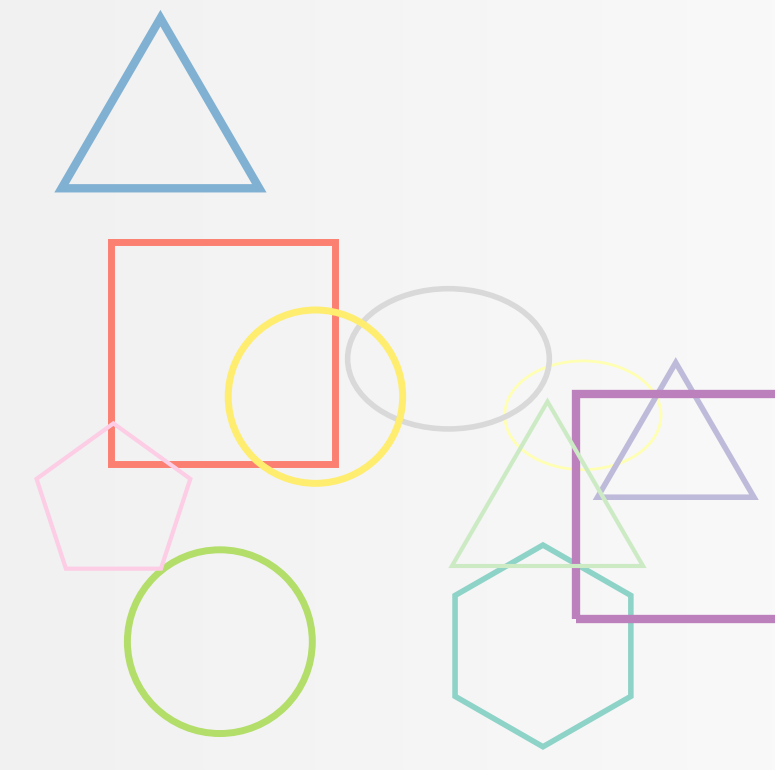[{"shape": "hexagon", "thickness": 2, "radius": 0.65, "center": [0.701, 0.161]}, {"shape": "oval", "thickness": 1, "radius": 0.5, "center": [0.752, 0.461]}, {"shape": "triangle", "thickness": 2, "radius": 0.58, "center": [0.872, 0.413]}, {"shape": "square", "thickness": 2.5, "radius": 0.72, "center": [0.288, 0.542]}, {"shape": "triangle", "thickness": 3, "radius": 0.74, "center": [0.207, 0.829]}, {"shape": "circle", "thickness": 2.5, "radius": 0.6, "center": [0.284, 0.167]}, {"shape": "pentagon", "thickness": 1.5, "radius": 0.52, "center": [0.146, 0.346]}, {"shape": "oval", "thickness": 2, "radius": 0.65, "center": [0.579, 0.534]}, {"shape": "square", "thickness": 3, "radius": 0.73, "center": [0.89, 0.342]}, {"shape": "triangle", "thickness": 1.5, "radius": 0.71, "center": [0.706, 0.336]}, {"shape": "circle", "thickness": 2.5, "radius": 0.56, "center": [0.407, 0.485]}]